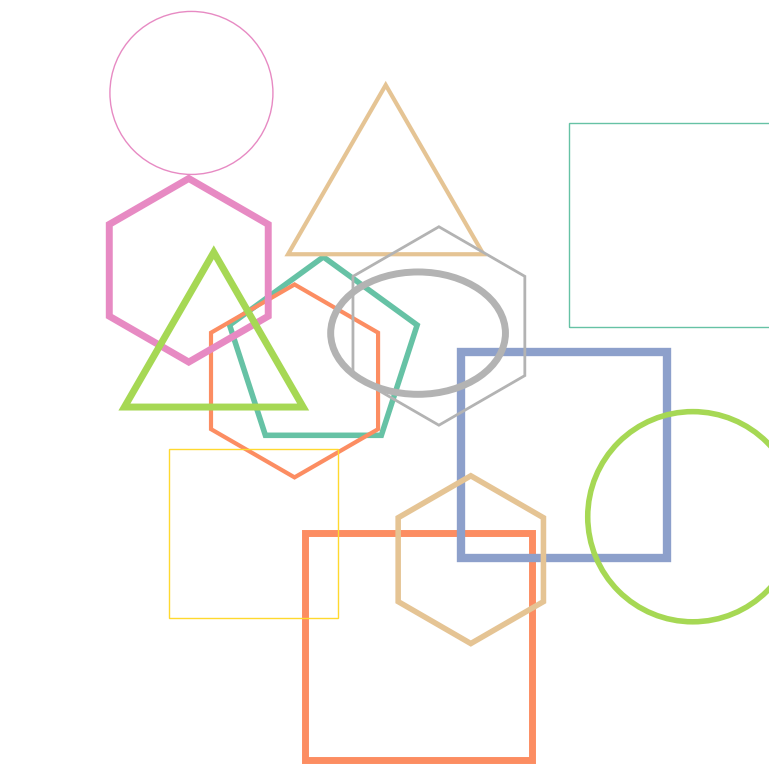[{"shape": "pentagon", "thickness": 2, "radius": 0.64, "center": [0.42, 0.538]}, {"shape": "square", "thickness": 0.5, "radius": 0.66, "center": [0.871, 0.708]}, {"shape": "square", "thickness": 2.5, "radius": 0.74, "center": [0.543, 0.16]}, {"shape": "hexagon", "thickness": 1.5, "radius": 0.63, "center": [0.383, 0.505]}, {"shape": "square", "thickness": 3, "radius": 0.67, "center": [0.733, 0.409]}, {"shape": "hexagon", "thickness": 2.5, "radius": 0.6, "center": [0.245, 0.649]}, {"shape": "circle", "thickness": 0.5, "radius": 0.53, "center": [0.249, 0.879]}, {"shape": "circle", "thickness": 2, "radius": 0.68, "center": [0.9, 0.329]}, {"shape": "triangle", "thickness": 2.5, "radius": 0.67, "center": [0.278, 0.538]}, {"shape": "square", "thickness": 0.5, "radius": 0.55, "center": [0.329, 0.308]}, {"shape": "hexagon", "thickness": 2, "radius": 0.54, "center": [0.611, 0.273]}, {"shape": "triangle", "thickness": 1.5, "radius": 0.73, "center": [0.501, 0.743]}, {"shape": "hexagon", "thickness": 1, "radius": 0.64, "center": [0.57, 0.577]}, {"shape": "oval", "thickness": 2.5, "radius": 0.57, "center": [0.543, 0.567]}]